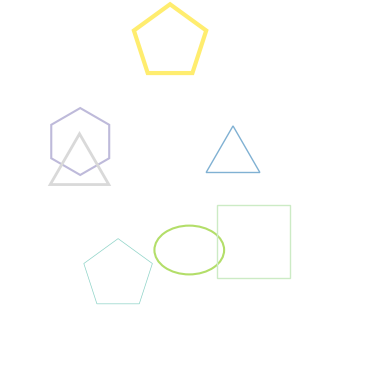[{"shape": "pentagon", "thickness": 0.5, "radius": 0.47, "center": [0.307, 0.287]}, {"shape": "hexagon", "thickness": 1.5, "radius": 0.43, "center": [0.208, 0.632]}, {"shape": "triangle", "thickness": 1, "radius": 0.4, "center": [0.605, 0.592]}, {"shape": "oval", "thickness": 1.5, "radius": 0.45, "center": [0.492, 0.351]}, {"shape": "triangle", "thickness": 2, "radius": 0.44, "center": [0.207, 0.565]}, {"shape": "square", "thickness": 1, "radius": 0.47, "center": [0.659, 0.373]}, {"shape": "pentagon", "thickness": 3, "radius": 0.49, "center": [0.442, 0.89]}]